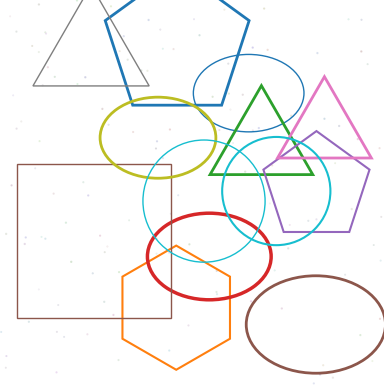[{"shape": "pentagon", "thickness": 2, "radius": 0.98, "center": [0.46, 0.886]}, {"shape": "oval", "thickness": 1, "radius": 0.72, "center": [0.646, 0.758]}, {"shape": "hexagon", "thickness": 1.5, "radius": 0.81, "center": [0.458, 0.201]}, {"shape": "triangle", "thickness": 2, "radius": 0.77, "center": [0.679, 0.624]}, {"shape": "oval", "thickness": 2.5, "radius": 0.8, "center": [0.544, 0.334]}, {"shape": "pentagon", "thickness": 1.5, "radius": 0.72, "center": [0.822, 0.515]}, {"shape": "oval", "thickness": 2, "radius": 0.9, "center": [0.82, 0.157]}, {"shape": "square", "thickness": 1, "radius": 1.0, "center": [0.243, 0.375]}, {"shape": "triangle", "thickness": 2, "radius": 0.7, "center": [0.843, 0.66]}, {"shape": "triangle", "thickness": 1, "radius": 0.87, "center": [0.237, 0.864]}, {"shape": "oval", "thickness": 2, "radius": 0.75, "center": [0.41, 0.642]}, {"shape": "circle", "thickness": 1, "radius": 0.79, "center": [0.53, 0.478]}, {"shape": "circle", "thickness": 1.5, "radius": 0.7, "center": [0.718, 0.504]}]